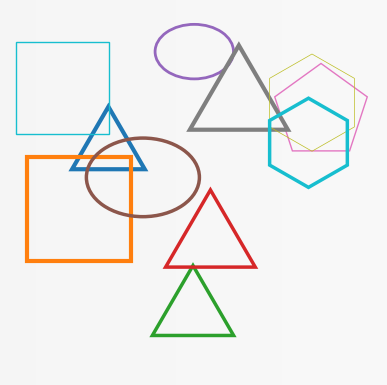[{"shape": "triangle", "thickness": 3, "radius": 0.54, "center": [0.28, 0.615]}, {"shape": "square", "thickness": 3, "radius": 0.68, "center": [0.204, 0.458]}, {"shape": "triangle", "thickness": 2.5, "radius": 0.61, "center": [0.498, 0.189]}, {"shape": "triangle", "thickness": 2.5, "radius": 0.67, "center": [0.543, 0.373]}, {"shape": "oval", "thickness": 2, "radius": 0.51, "center": [0.501, 0.866]}, {"shape": "oval", "thickness": 2.5, "radius": 0.73, "center": [0.369, 0.539]}, {"shape": "pentagon", "thickness": 1, "radius": 0.63, "center": [0.828, 0.71]}, {"shape": "triangle", "thickness": 3, "radius": 0.73, "center": [0.616, 0.736]}, {"shape": "hexagon", "thickness": 0.5, "radius": 0.63, "center": [0.805, 0.733]}, {"shape": "hexagon", "thickness": 2.5, "radius": 0.58, "center": [0.796, 0.629]}, {"shape": "square", "thickness": 1, "radius": 0.6, "center": [0.161, 0.771]}]